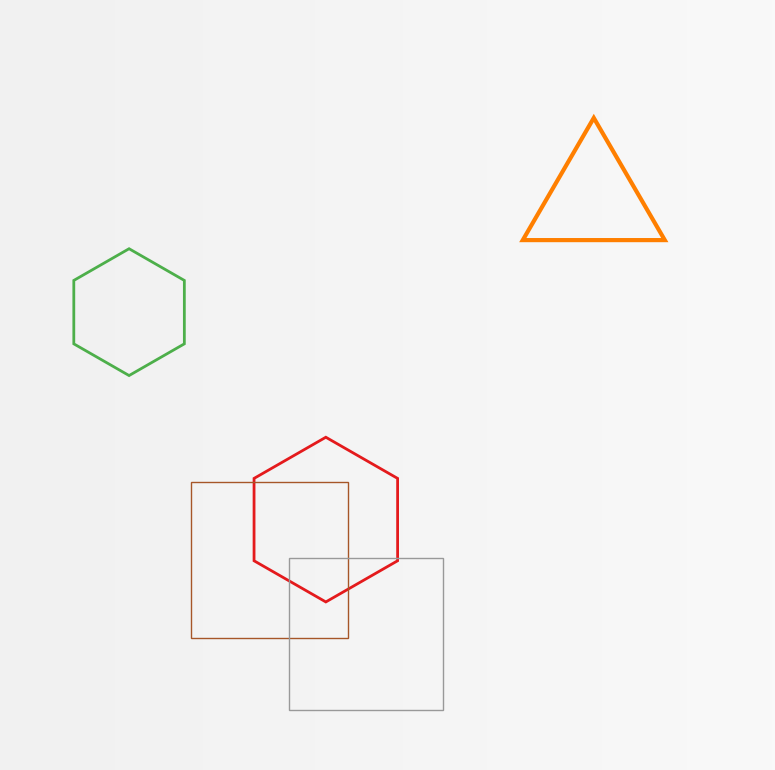[{"shape": "hexagon", "thickness": 1, "radius": 0.53, "center": [0.42, 0.325]}, {"shape": "hexagon", "thickness": 1, "radius": 0.41, "center": [0.167, 0.595]}, {"shape": "triangle", "thickness": 1.5, "radius": 0.53, "center": [0.766, 0.741]}, {"shape": "square", "thickness": 0.5, "radius": 0.51, "center": [0.348, 0.273]}, {"shape": "square", "thickness": 0.5, "radius": 0.5, "center": [0.472, 0.176]}]